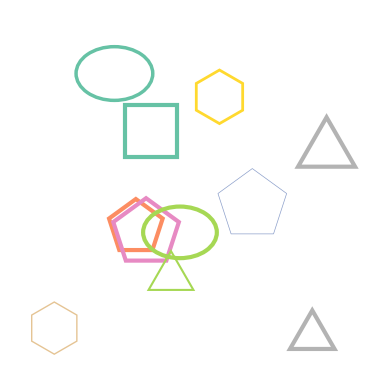[{"shape": "square", "thickness": 3, "radius": 0.34, "center": [0.392, 0.66]}, {"shape": "oval", "thickness": 2.5, "radius": 0.5, "center": [0.297, 0.809]}, {"shape": "pentagon", "thickness": 3, "radius": 0.37, "center": [0.353, 0.41]}, {"shape": "pentagon", "thickness": 0.5, "radius": 0.47, "center": [0.655, 0.468]}, {"shape": "pentagon", "thickness": 3, "radius": 0.45, "center": [0.379, 0.396]}, {"shape": "oval", "thickness": 3, "radius": 0.48, "center": [0.467, 0.396]}, {"shape": "triangle", "thickness": 1.5, "radius": 0.34, "center": [0.444, 0.281]}, {"shape": "hexagon", "thickness": 2, "radius": 0.35, "center": [0.57, 0.749]}, {"shape": "hexagon", "thickness": 1, "radius": 0.34, "center": [0.141, 0.148]}, {"shape": "triangle", "thickness": 3, "radius": 0.33, "center": [0.811, 0.127]}, {"shape": "triangle", "thickness": 3, "radius": 0.43, "center": [0.848, 0.61]}]